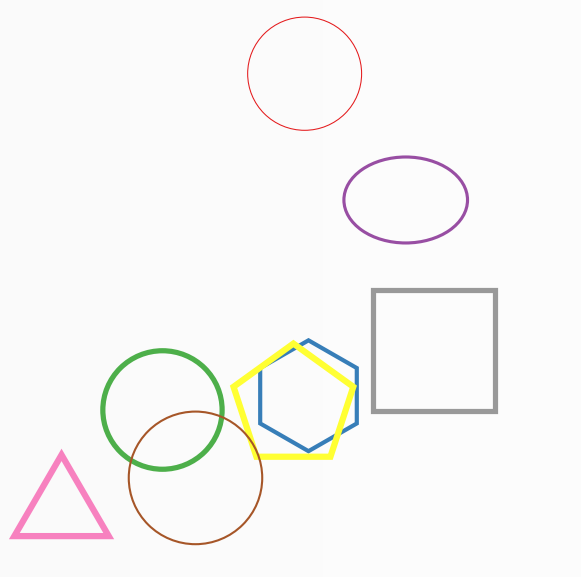[{"shape": "circle", "thickness": 0.5, "radius": 0.49, "center": [0.524, 0.872]}, {"shape": "hexagon", "thickness": 2, "radius": 0.48, "center": [0.531, 0.314]}, {"shape": "circle", "thickness": 2.5, "radius": 0.51, "center": [0.28, 0.289]}, {"shape": "oval", "thickness": 1.5, "radius": 0.53, "center": [0.698, 0.653]}, {"shape": "pentagon", "thickness": 3, "radius": 0.54, "center": [0.505, 0.296]}, {"shape": "circle", "thickness": 1, "radius": 0.57, "center": [0.336, 0.172]}, {"shape": "triangle", "thickness": 3, "radius": 0.47, "center": [0.106, 0.118]}, {"shape": "square", "thickness": 2.5, "radius": 0.53, "center": [0.746, 0.392]}]